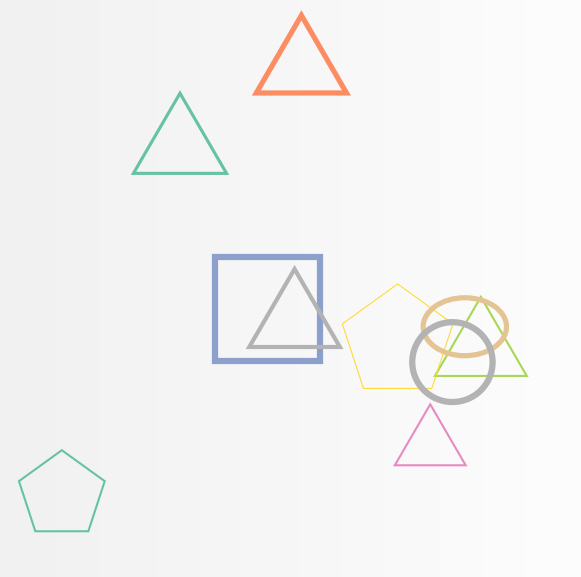[{"shape": "triangle", "thickness": 1.5, "radius": 0.46, "center": [0.31, 0.745]}, {"shape": "pentagon", "thickness": 1, "radius": 0.39, "center": [0.106, 0.142]}, {"shape": "triangle", "thickness": 2.5, "radius": 0.45, "center": [0.519, 0.883]}, {"shape": "square", "thickness": 3, "radius": 0.45, "center": [0.46, 0.464]}, {"shape": "triangle", "thickness": 1, "radius": 0.35, "center": [0.74, 0.229]}, {"shape": "triangle", "thickness": 1, "radius": 0.46, "center": [0.827, 0.394]}, {"shape": "pentagon", "thickness": 0.5, "radius": 0.5, "center": [0.684, 0.407]}, {"shape": "oval", "thickness": 2.5, "radius": 0.36, "center": [0.8, 0.433]}, {"shape": "triangle", "thickness": 2, "radius": 0.45, "center": [0.507, 0.443]}, {"shape": "circle", "thickness": 3, "radius": 0.35, "center": [0.778, 0.372]}]